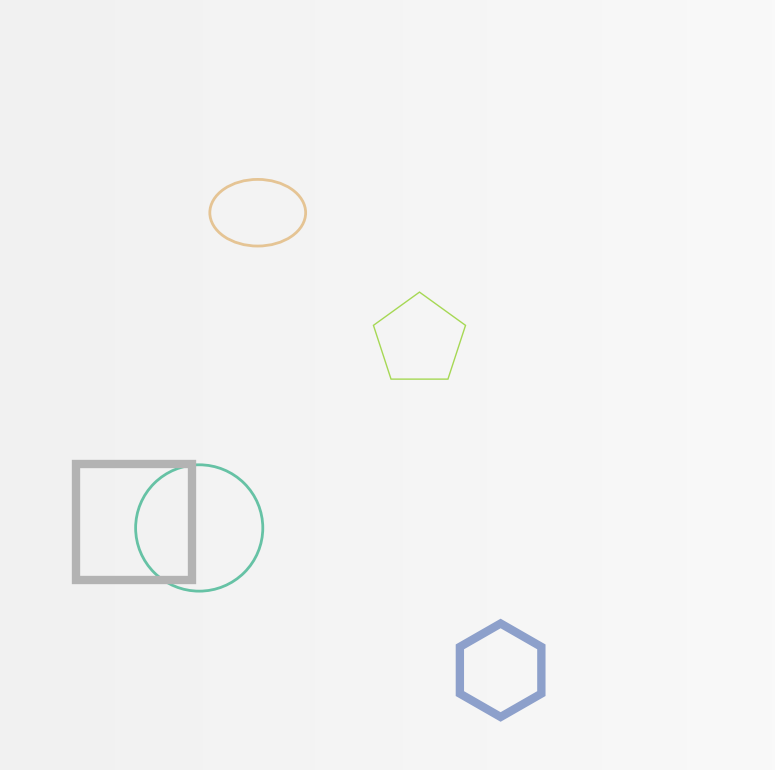[{"shape": "circle", "thickness": 1, "radius": 0.41, "center": [0.257, 0.314]}, {"shape": "hexagon", "thickness": 3, "radius": 0.3, "center": [0.646, 0.13]}, {"shape": "pentagon", "thickness": 0.5, "radius": 0.31, "center": [0.541, 0.558]}, {"shape": "oval", "thickness": 1, "radius": 0.31, "center": [0.333, 0.724]}, {"shape": "square", "thickness": 3, "radius": 0.38, "center": [0.173, 0.322]}]